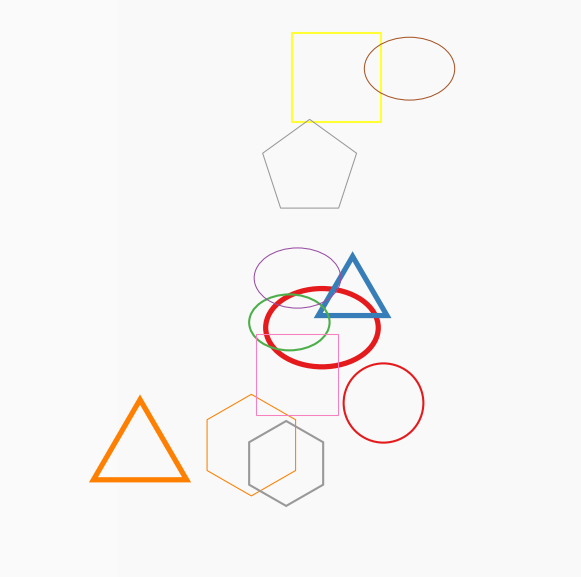[{"shape": "oval", "thickness": 2.5, "radius": 0.48, "center": [0.554, 0.432]}, {"shape": "circle", "thickness": 1, "radius": 0.34, "center": [0.66, 0.301]}, {"shape": "triangle", "thickness": 2.5, "radius": 0.34, "center": [0.607, 0.487]}, {"shape": "oval", "thickness": 1, "radius": 0.35, "center": [0.498, 0.441]}, {"shape": "oval", "thickness": 0.5, "radius": 0.37, "center": [0.512, 0.518]}, {"shape": "triangle", "thickness": 2.5, "radius": 0.46, "center": [0.241, 0.215]}, {"shape": "hexagon", "thickness": 0.5, "radius": 0.44, "center": [0.432, 0.228]}, {"shape": "square", "thickness": 1, "radius": 0.38, "center": [0.579, 0.865]}, {"shape": "oval", "thickness": 0.5, "radius": 0.39, "center": [0.705, 0.88]}, {"shape": "square", "thickness": 0.5, "radius": 0.35, "center": [0.511, 0.351]}, {"shape": "pentagon", "thickness": 0.5, "radius": 0.42, "center": [0.533, 0.708]}, {"shape": "hexagon", "thickness": 1, "radius": 0.37, "center": [0.492, 0.197]}]